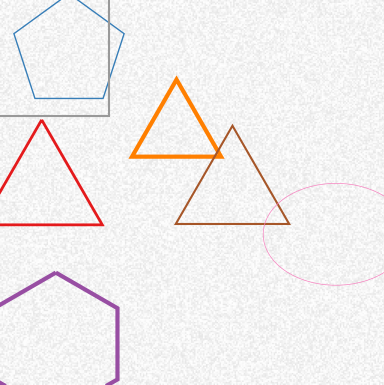[{"shape": "triangle", "thickness": 2, "radius": 0.91, "center": [0.108, 0.507]}, {"shape": "pentagon", "thickness": 1, "radius": 0.75, "center": [0.179, 0.866]}, {"shape": "hexagon", "thickness": 3, "radius": 0.92, "center": [0.145, 0.107]}, {"shape": "triangle", "thickness": 3, "radius": 0.67, "center": [0.459, 0.66]}, {"shape": "triangle", "thickness": 1.5, "radius": 0.85, "center": [0.604, 0.503]}, {"shape": "oval", "thickness": 0.5, "radius": 0.94, "center": [0.873, 0.391]}, {"shape": "square", "thickness": 1.5, "radius": 0.78, "center": [0.129, 0.855]}]